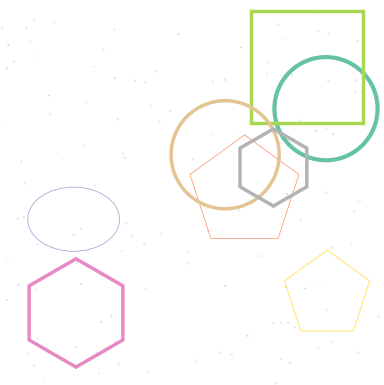[{"shape": "circle", "thickness": 3, "radius": 0.67, "center": [0.847, 0.718]}, {"shape": "pentagon", "thickness": 0.5, "radius": 0.74, "center": [0.635, 0.501]}, {"shape": "oval", "thickness": 0.5, "radius": 0.6, "center": [0.191, 0.431]}, {"shape": "hexagon", "thickness": 2.5, "radius": 0.7, "center": [0.197, 0.187]}, {"shape": "square", "thickness": 2.5, "radius": 0.73, "center": [0.797, 0.826]}, {"shape": "pentagon", "thickness": 0.5, "radius": 0.58, "center": [0.85, 0.234]}, {"shape": "circle", "thickness": 2.5, "radius": 0.7, "center": [0.585, 0.598]}, {"shape": "hexagon", "thickness": 2.5, "radius": 0.5, "center": [0.71, 0.565]}]